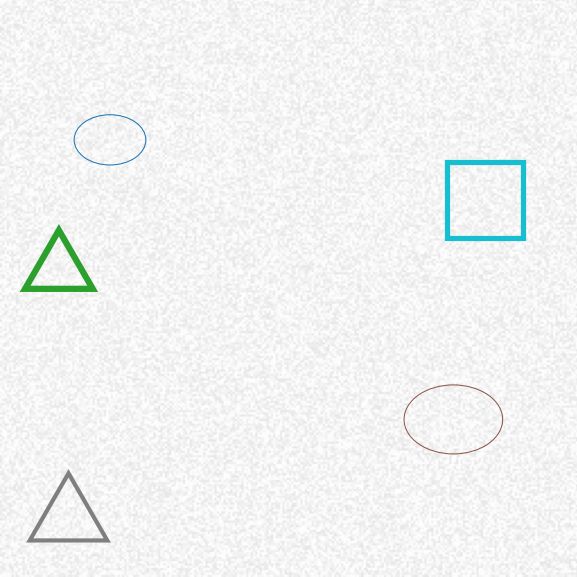[{"shape": "oval", "thickness": 0.5, "radius": 0.31, "center": [0.19, 0.757]}, {"shape": "triangle", "thickness": 3, "radius": 0.34, "center": [0.102, 0.533]}, {"shape": "oval", "thickness": 0.5, "radius": 0.43, "center": [0.785, 0.273]}, {"shape": "triangle", "thickness": 2, "radius": 0.39, "center": [0.119, 0.102]}, {"shape": "square", "thickness": 2.5, "radius": 0.33, "center": [0.84, 0.653]}]